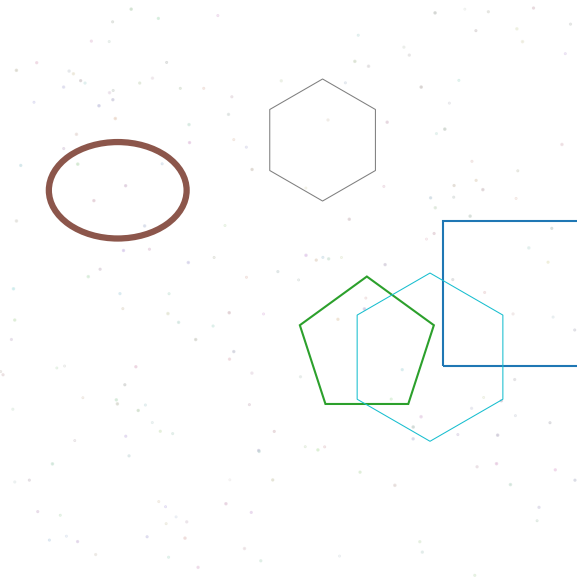[{"shape": "square", "thickness": 1, "radius": 0.63, "center": [0.893, 0.491]}, {"shape": "pentagon", "thickness": 1, "radius": 0.61, "center": [0.635, 0.398]}, {"shape": "oval", "thickness": 3, "radius": 0.6, "center": [0.204, 0.67]}, {"shape": "hexagon", "thickness": 0.5, "radius": 0.53, "center": [0.559, 0.757]}, {"shape": "hexagon", "thickness": 0.5, "radius": 0.73, "center": [0.745, 0.381]}]